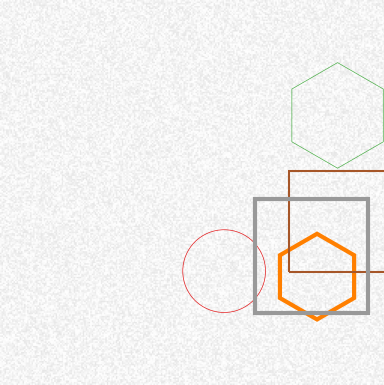[{"shape": "circle", "thickness": 0.5, "radius": 0.54, "center": [0.582, 0.296]}, {"shape": "hexagon", "thickness": 0.5, "radius": 0.69, "center": [0.877, 0.7]}, {"shape": "hexagon", "thickness": 3, "radius": 0.56, "center": [0.823, 0.282]}, {"shape": "square", "thickness": 1.5, "radius": 0.66, "center": [0.883, 0.425]}, {"shape": "square", "thickness": 3, "radius": 0.74, "center": [0.809, 0.334]}]